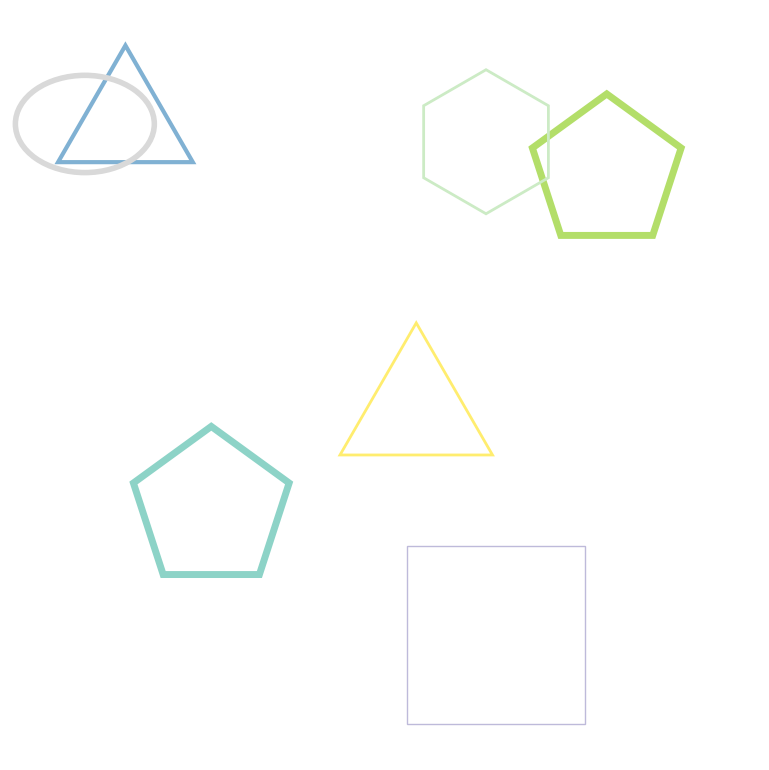[{"shape": "pentagon", "thickness": 2.5, "radius": 0.53, "center": [0.274, 0.34]}, {"shape": "square", "thickness": 0.5, "radius": 0.58, "center": [0.645, 0.175]}, {"shape": "triangle", "thickness": 1.5, "radius": 0.51, "center": [0.163, 0.84]}, {"shape": "pentagon", "thickness": 2.5, "radius": 0.51, "center": [0.788, 0.776]}, {"shape": "oval", "thickness": 2, "radius": 0.45, "center": [0.11, 0.839]}, {"shape": "hexagon", "thickness": 1, "radius": 0.47, "center": [0.631, 0.816]}, {"shape": "triangle", "thickness": 1, "radius": 0.57, "center": [0.541, 0.466]}]